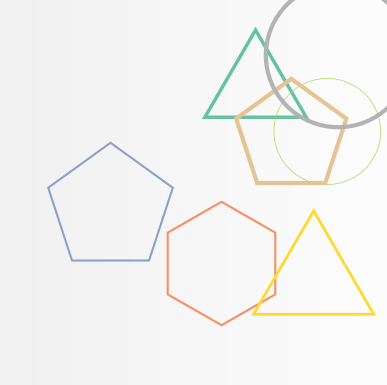[{"shape": "triangle", "thickness": 2.5, "radius": 0.76, "center": [0.66, 0.771]}, {"shape": "hexagon", "thickness": 1.5, "radius": 0.8, "center": [0.572, 0.316]}, {"shape": "pentagon", "thickness": 1.5, "radius": 0.85, "center": [0.285, 0.46]}, {"shape": "circle", "thickness": 0.5, "radius": 0.69, "center": [0.845, 0.658]}, {"shape": "triangle", "thickness": 2, "radius": 0.9, "center": [0.809, 0.273]}, {"shape": "pentagon", "thickness": 3, "radius": 0.75, "center": [0.752, 0.646]}, {"shape": "circle", "thickness": 3, "radius": 0.93, "center": [0.873, 0.856]}]